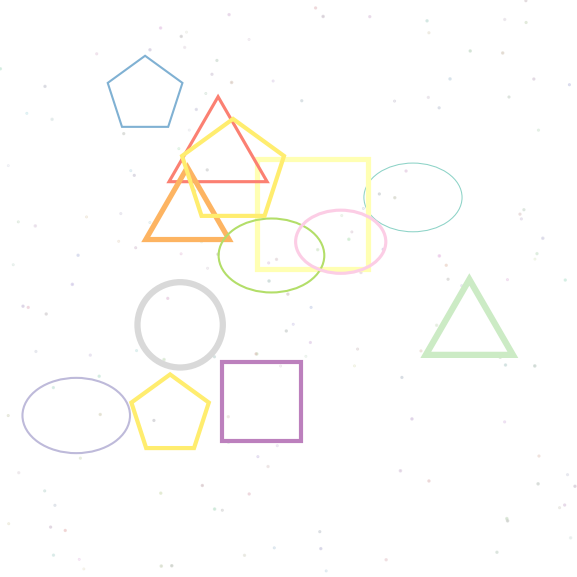[{"shape": "oval", "thickness": 0.5, "radius": 0.42, "center": [0.715, 0.657]}, {"shape": "square", "thickness": 2.5, "radius": 0.48, "center": [0.541, 0.628]}, {"shape": "oval", "thickness": 1, "radius": 0.47, "center": [0.132, 0.28]}, {"shape": "triangle", "thickness": 1.5, "radius": 0.49, "center": [0.378, 0.734]}, {"shape": "pentagon", "thickness": 1, "radius": 0.34, "center": [0.251, 0.835]}, {"shape": "triangle", "thickness": 2.5, "radius": 0.42, "center": [0.325, 0.626]}, {"shape": "oval", "thickness": 1, "radius": 0.46, "center": [0.47, 0.557]}, {"shape": "oval", "thickness": 1.5, "radius": 0.39, "center": [0.59, 0.581]}, {"shape": "circle", "thickness": 3, "radius": 0.37, "center": [0.312, 0.437]}, {"shape": "square", "thickness": 2, "radius": 0.34, "center": [0.453, 0.303]}, {"shape": "triangle", "thickness": 3, "radius": 0.44, "center": [0.813, 0.428]}, {"shape": "pentagon", "thickness": 2, "radius": 0.46, "center": [0.404, 0.7]}, {"shape": "pentagon", "thickness": 2, "radius": 0.35, "center": [0.295, 0.28]}]